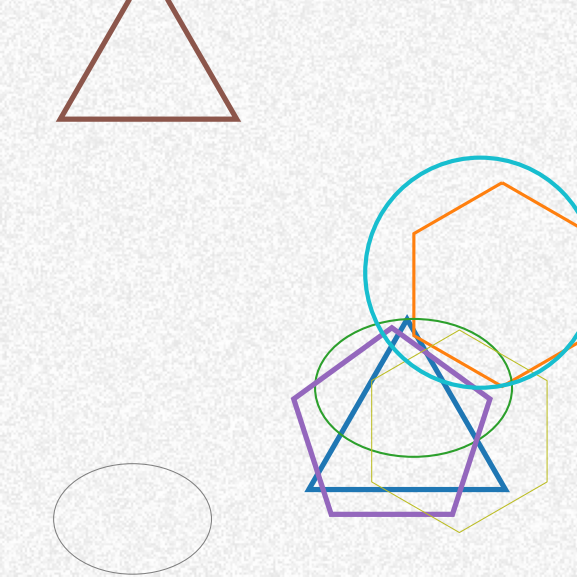[{"shape": "triangle", "thickness": 2.5, "radius": 0.98, "center": [0.705, 0.25]}, {"shape": "hexagon", "thickness": 1.5, "radius": 0.88, "center": [0.869, 0.506]}, {"shape": "oval", "thickness": 1, "radius": 0.85, "center": [0.716, 0.327]}, {"shape": "pentagon", "thickness": 2.5, "radius": 0.89, "center": [0.678, 0.253]}, {"shape": "triangle", "thickness": 2.5, "radius": 0.88, "center": [0.257, 0.881]}, {"shape": "oval", "thickness": 0.5, "radius": 0.68, "center": [0.23, 0.101]}, {"shape": "hexagon", "thickness": 0.5, "radius": 0.88, "center": [0.795, 0.252]}, {"shape": "circle", "thickness": 2, "radius": 1.0, "center": [0.832, 0.527]}]